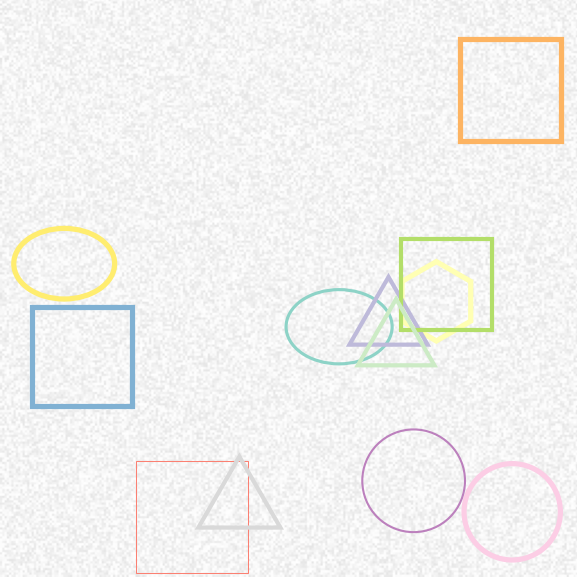[{"shape": "oval", "thickness": 1.5, "radius": 0.46, "center": [0.587, 0.433]}, {"shape": "hexagon", "thickness": 2.5, "radius": 0.34, "center": [0.756, 0.477]}, {"shape": "triangle", "thickness": 2, "radius": 0.39, "center": [0.673, 0.441]}, {"shape": "square", "thickness": 0.5, "radius": 0.48, "center": [0.332, 0.103]}, {"shape": "square", "thickness": 2.5, "radius": 0.43, "center": [0.142, 0.382]}, {"shape": "square", "thickness": 2.5, "radius": 0.44, "center": [0.884, 0.843]}, {"shape": "square", "thickness": 2, "radius": 0.39, "center": [0.773, 0.507]}, {"shape": "circle", "thickness": 2.5, "radius": 0.42, "center": [0.887, 0.113]}, {"shape": "triangle", "thickness": 2, "radius": 0.41, "center": [0.414, 0.127]}, {"shape": "circle", "thickness": 1, "radius": 0.44, "center": [0.716, 0.167]}, {"shape": "triangle", "thickness": 2, "radius": 0.38, "center": [0.686, 0.405]}, {"shape": "oval", "thickness": 2.5, "radius": 0.44, "center": [0.111, 0.543]}]